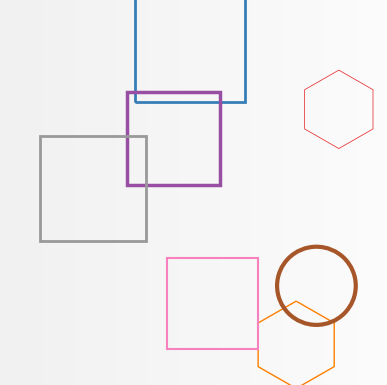[{"shape": "hexagon", "thickness": 0.5, "radius": 0.51, "center": [0.874, 0.716]}, {"shape": "square", "thickness": 2, "radius": 0.71, "center": [0.49, 0.877]}, {"shape": "square", "thickness": 2.5, "radius": 0.6, "center": [0.448, 0.64]}, {"shape": "hexagon", "thickness": 1, "radius": 0.57, "center": [0.764, 0.104]}, {"shape": "circle", "thickness": 3, "radius": 0.51, "center": [0.817, 0.258]}, {"shape": "square", "thickness": 1.5, "radius": 0.59, "center": [0.548, 0.213]}, {"shape": "square", "thickness": 2, "radius": 0.69, "center": [0.24, 0.511]}]